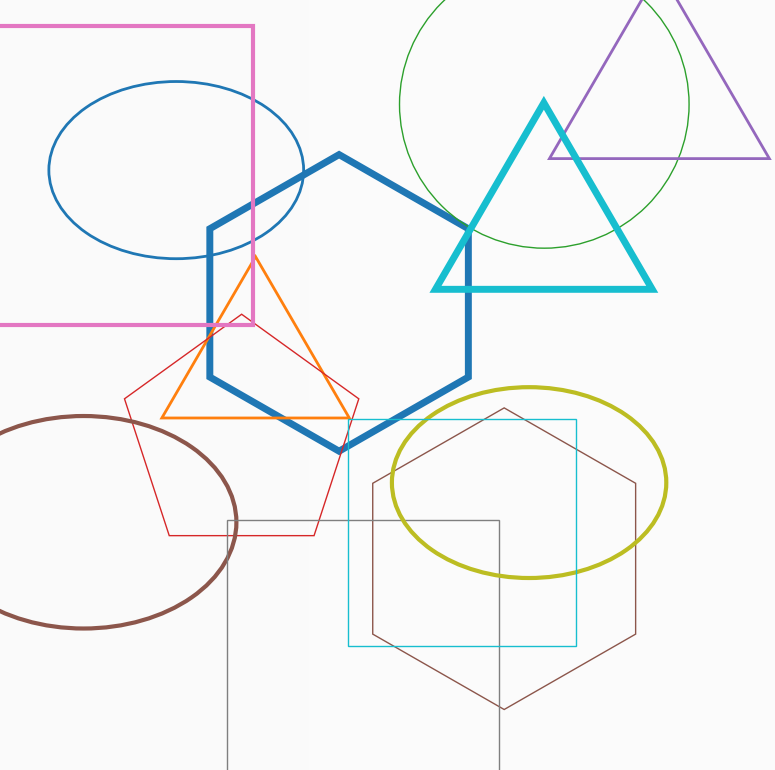[{"shape": "hexagon", "thickness": 2.5, "radius": 0.96, "center": [0.438, 0.607]}, {"shape": "oval", "thickness": 1, "radius": 0.82, "center": [0.227, 0.779]}, {"shape": "triangle", "thickness": 1, "radius": 0.7, "center": [0.33, 0.527]}, {"shape": "circle", "thickness": 0.5, "radius": 0.93, "center": [0.702, 0.865]}, {"shape": "pentagon", "thickness": 0.5, "radius": 0.79, "center": [0.312, 0.433]}, {"shape": "triangle", "thickness": 1, "radius": 0.82, "center": [0.851, 0.876]}, {"shape": "hexagon", "thickness": 0.5, "radius": 0.98, "center": [0.651, 0.274]}, {"shape": "oval", "thickness": 1.5, "radius": 0.99, "center": [0.108, 0.322]}, {"shape": "square", "thickness": 1.5, "radius": 0.97, "center": [0.131, 0.772]}, {"shape": "square", "thickness": 0.5, "radius": 0.88, "center": [0.468, 0.148]}, {"shape": "oval", "thickness": 1.5, "radius": 0.89, "center": [0.683, 0.373]}, {"shape": "triangle", "thickness": 2.5, "radius": 0.81, "center": [0.702, 0.705]}, {"shape": "square", "thickness": 0.5, "radius": 0.73, "center": [0.596, 0.309]}]